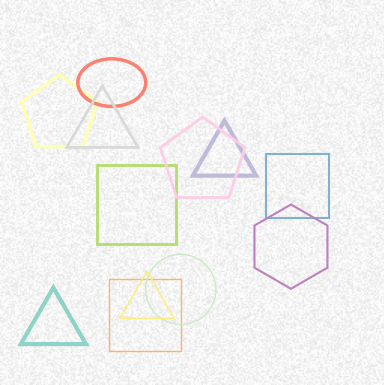[{"shape": "triangle", "thickness": 3, "radius": 0.49, "center": [0.139, 0.155]}, {"shape": "pentagon", "thickness": 2.5, "radius": 0.52, "center": [0.155, 0.703]}, {"shape": "triangle", "thickness": 3, "radius": 0.48, "center": [0.583, 0.591]}, {"shape": "oval", "thickness": 2.5, "radius": 0.44, "center": [0.29, 0.785]}, {"shape": "square", "thickness": 1.5, "radius": 0.41, "center": [0.773, 0.517]}, {"shape": "square", "thickness": 1, "radius": 0.47, "center": [0.377, 0.182]}, {"shape": "square", "thickness": 2, "radius": 0.51, "center": [0.354, 0.469]}, {"shape": "pentagon", "thickness": 2, "radius": 0.58, "center": [0.527, 0.581]}, {"shape": "triangle", "thickness": 2, "radius": 0.53, "center": [0.266, 0.671]}, {"shape": "hexagon", "thickness": 1.5, "radius": 0.55, "center": [0.756, 0.359]}, {"shape": "circle", "thickness": 1, "radius": 0.46, "center": [0.47, 0.248]}, {"shape": "triangle", "thickness": 1, "radius": 0.41, "center": [0.382, 0.214]}]